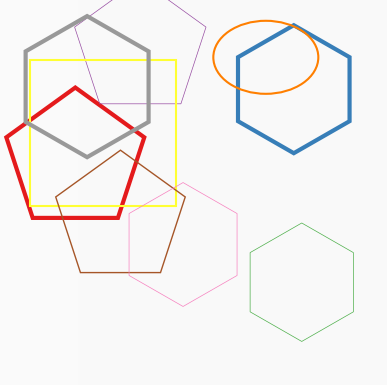[{"shape": "pentagon", "thickness": 3, "radius": 0.94, "center": [0.194, 0.585]}, {"shape": "hexagon", "thickness": 3, "radius": 0.83, "center": [0.758, 0.768]}, {"shape": "hexagon", "thickness": 0.5, "radius": 0.77, "center": [0.779, 0.267]}, {"shape": "pentagon", "thickness": 0.5, "radius": 0.89, "center": [0.362, 0.875]}, {"shape": "oval", "thickness": 1.5, "radius": 0.68, "center": [0.686, 0.851]}, {"shape": "square", "thickness": 1.5, "radius": 0.94, "center": [0.267, 0.654]}, {"shape": "pentagon", "thickness": 1, "radius": 0.88, "center": [0.311, 0.434]}, {"shape": "hexagon", "thickness": 0.5, "radius": 0.8, "center": [0.472, 0.365]}, {"shape": "hexagon", "thickness": 3, "radius": 0.92, "center": [0.225, 0.775]}]